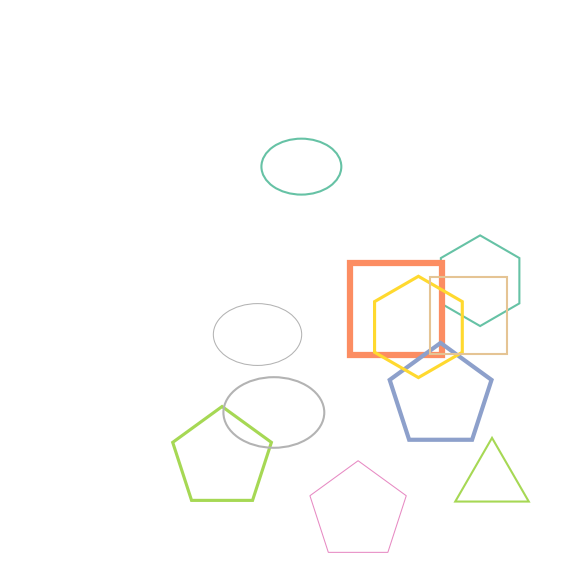[{"shape": "oval", "thickness": 1, "radius": 0.35, "center": [0.522, 0.711]}, {"shape": "hexagon", "thickness": 1, "radius": 0.39, "center": [0.831, 0.513]}, {"shape": "square", "thickness": 3, "radius": 0.4, "center": [0.686, 0.464]}, {"shape": "pentagon", "thickness": 2, "radius": 0.46, "center": [0.763, 0.313]}, {"shape": "pentagon", "thickness": 0.5, "radius": 0.44, "center": [0.62, 0.114]}, {"shape": "pentagon", "thickness": 1.5, "radius": 0.45, "center": [0.385, 0.205]}, {"shape": "triangle", "thickness": 1, "radius": 0.37, "center": [0.852, 0.167]}, {"shape": "hexagon", "thickness": 1.5, "radius": 0.44, "center": [0.725, 0.433]}, {"shape": "square", "thickness": 1, "radius": 0.33, "center": [0.811, 0.453]}, {"shape": "oval", "thickness": 0.5, "radius": 0.38, "center": [0.446, 0.42]}, {"shape": "oval", "thickness": 1, "radius": 0.44, "center": [0.474, 0.285]}]